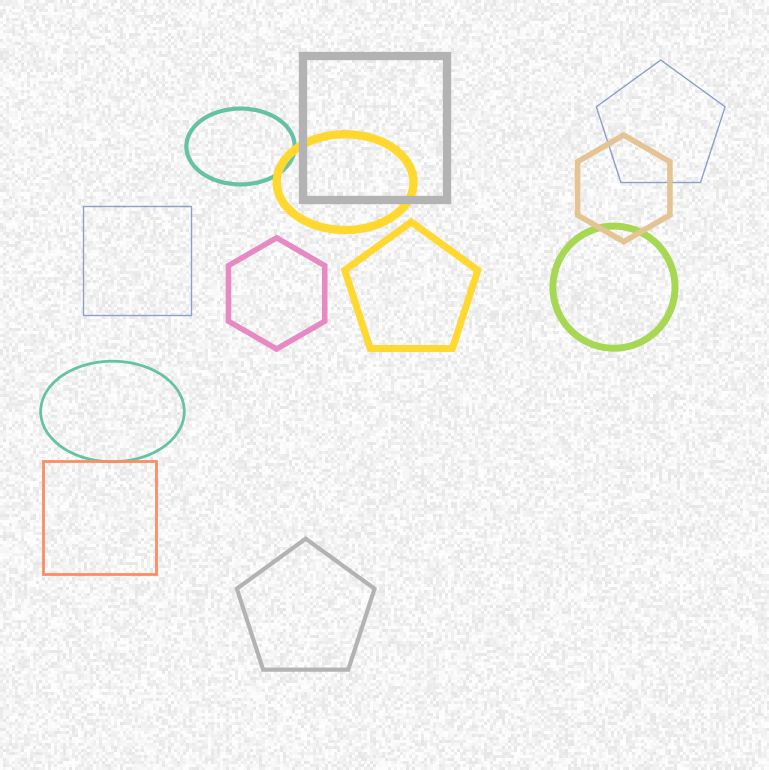[{"shape": "oval", "thickness": 1.5, "radius": 0.35, "center": [0.312, 0.81]}, {"shape": "oval", "thickness": 1, "radius": 0.47, "center": [0.146, 0.466]}, {"shape": "square", "thickness": 1, "radius": 0.37, "center": [0.129, 0.328]}, {"shape": "pentagon", "thickness": 0.5, "radius": 0.44, "center": [0.858, 0.834]}, {"shape": "square", "thickness": 0.5, "radius": 0.35, "center": [0.178, 0.662]}, {"shape": "hexagon", "thickness": 2, "radius": 0.36, "center": [0.359, 0.619]}, {"shape": "circle", "thickness": 2.5, "radius": 0.4, "center": [0.797, 0.627]}, {"shape": "oval", "thickness": 3, "radius": 0.44, "center": [0.448, 0.763]}, {"shape": "pentagon", "thickness": 2.5, "radius": 0.45, "center": [0.534, 0.621]}, {"shape": "hexagon", "thickness": 2, "radius": 0.35, "center": [0.81, 0.755]}, {"shape": "square", "thickness": 3, "radius": 0.46, "center": [0.487, 0.834]}, {"shape": "pentagon", "thickness": 1.5, "radius": 0.47, "center": [0.397, 0.206]}]